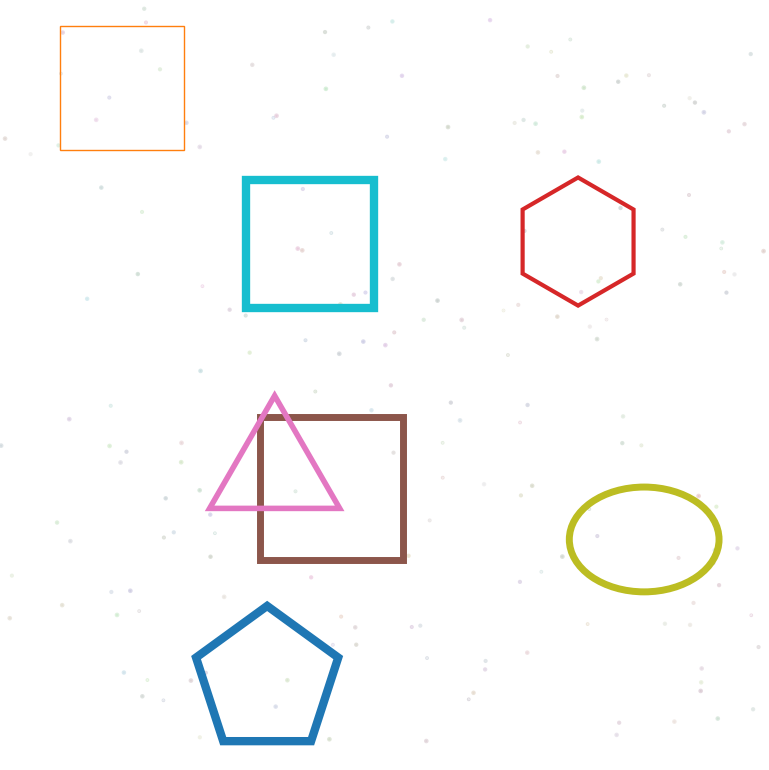[{"shape": "pentagon", "thickness": 3, "radius": 0.49, "center": [0.347, 0.116]}, {"shape": "square", "thickness": 0.5, "radius": 0.4, "center": [0.159, 0.885]}, {"shape": "hexagon", "thickness": 1.5, "radius": 0.42, "center": [0.751, 0.686]}, {"shape": "square", "thickness": 2.5, "radius": 0.47, "center": [0.43, 0.365]}, {"shape": "triangle", "thickness": 2, "radius": 0.49, "center": [0.357, 0.389]}, {"shape": "oval", "thickness": 2.5, "radius": 0.49, "center": [0.837, 0.299]}, {"shape": "square", "thickness": 3, "radius": 0.41, "center": [0.403, 0.683]}]